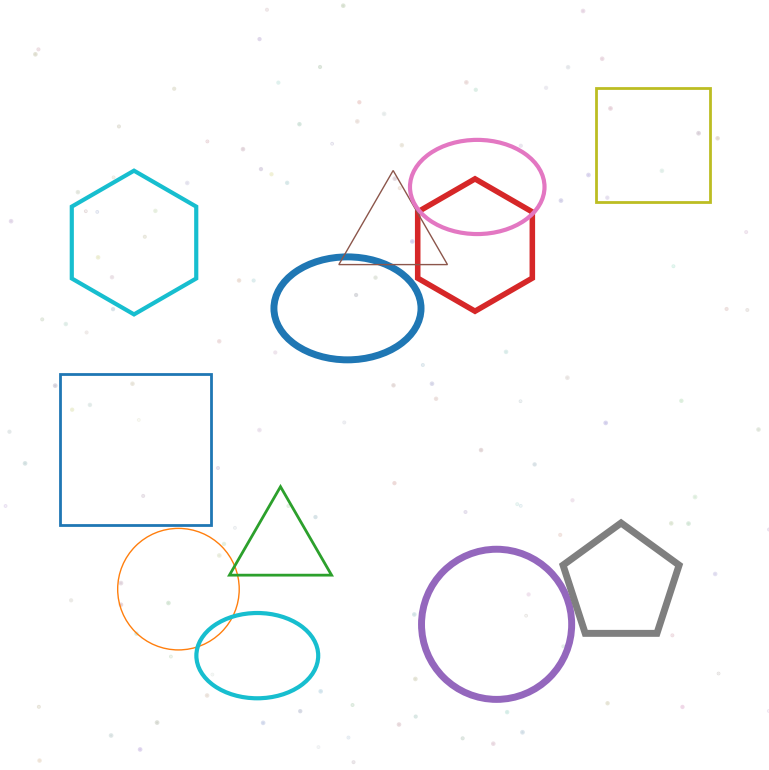[{"shape": "square", "thickness": 1, "radius": 0.49, "center": [0.176, 0.416]}, {"shape": "oval", "thickness": 2.5, "radius": 0.48, "center": [0.451, 0.6]}, {"shape": "circle", "thickness": 0.5, "radius": 0.39, "center": [0.232, 0.235]}, {"shape": "triangle", "thickness": 1, "radius": 0.38, "center": [0.364, 0.291]}, {"shape": "hexagon", "thickness": 2, "radius": 0.43, "center": [0.617, 0.682]}, {"shape": "circle", "thickness": 2.5, "radius": 0.49, "center": [0.645, 0.189]}, {"shape": "triangle", "thickness": 0.5, "radius": 0.41, "center": [0.511, 0.697]}, {"shape": "oval", "thickness": 1.5, "radius": 0.44, "center": [0.62, 0.757]}, {"shape": "pentagon", "thickness": 2.5, "radius": 0.4, "center": [0.807, 0.242]}, {"shape": "square", "thickness": 1, "radius": 0.37, "center": [0.848, 0.812]}, {"shape": "hexagon", "thickness": 1.5, "radius": 0.47, "center": [0.174, 0.685]}, {"shape": "oval", "thickness": 1.5, "radius": 0.4, "center": [0.334, 0.149]}]